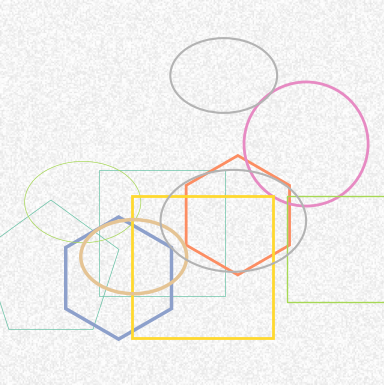[{"shape": "square", "thickness": 0.5, "radius": 0.82, "center": [0.42, 0.395]}, {"shape": "pentagon", "thickness": 0.5, "radius": 0.93, "center": [0.132, 0.295]}, {"shape": "hexagon", "thickness": 2, "radius": 0.78, "center": [0.618, 0.441]}, {"shape": "hexagon", "thickness": 2.5, "radius": 0.79, "center": [0.308, 0.278]}, {"shape": "circle", "thickness": 2, "radius": 0.81, "center": [0.795, 0.626]}, {"shape": "oval", "thickness": 0.5, "radius": 0.75, "center": [0.215, 0.475]}, {"shape": "square", "thickness": 1, "radius": 0.69, "center": [0.884, 0.353]}, {"shape": "square", "thickness": 2, "radius": 0.92, "center": [0.525, 0.306]}, {"shape": "oval", "thickness": 2.5, "radius": 0.69, "center": [0.347, 0.333]}, {"shape": "oval", "thickness": 1.5, "radius": 0.69, "center": [0.581, 0.804]}, {"shape": "oval", "thickness": 1.5, "radius": 0.95, "center": [0.606, 0.426]}]